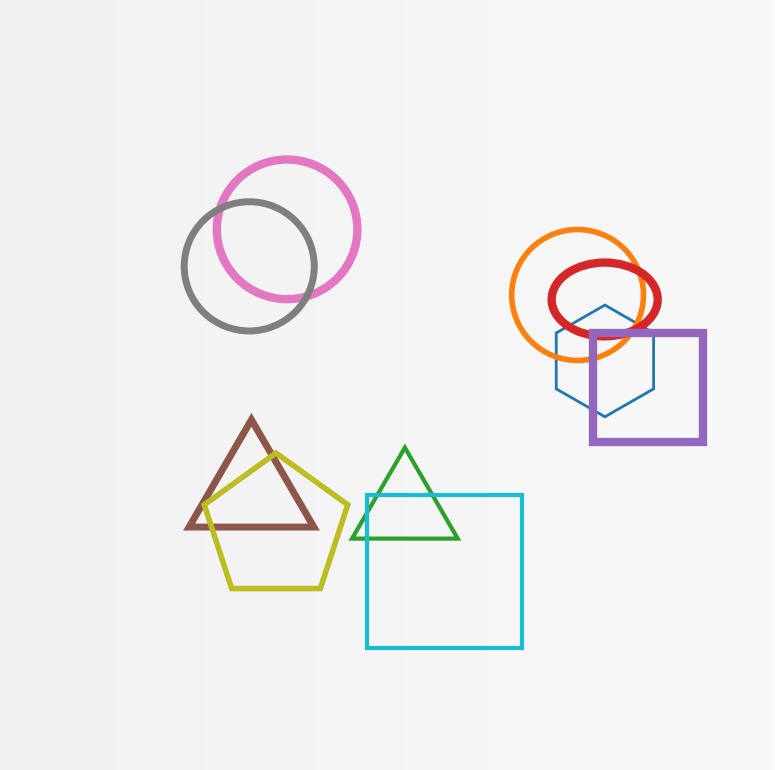[{"shape": "hexagon", "thickness": 1, "radius": 0.36, "center": [0.781, 0.531]}, {"shape": "circle", "thickness": 2, "radius": 0.43, "center": [0.745, 0.617]}, {"shape": "triangle", "thickness": 1.5, "radius": 0.39, "center": [0.522, 0.34]}, {"shape": "oval", "thickness": 3, "radius": 0.34, "center": [0.78, 0.611]}, {"shape": "square", "thickness": 3, "radius": 0.36, "center": [0.836, 0.497]}, {"shape": "triangle", "thickness": 2.5, "radius": 0.46, "center": [0.324, 0.362]}, {"shape": "circle", "thickness": 3, "radius": 0.45, "center": [0.37, 0.702]}, {"shape": "circle", "thickness": 2.5, "radius": 0.42, "center": [0.322, 0.654]}, {"shape": "pentagon", "thickness": 2, "radius": 0.49, "center": [0.356, 0.314]}, {"shape": "square", "thickness": 1.5, "radius": 0.5, "center": [0.574, 0.258]}]